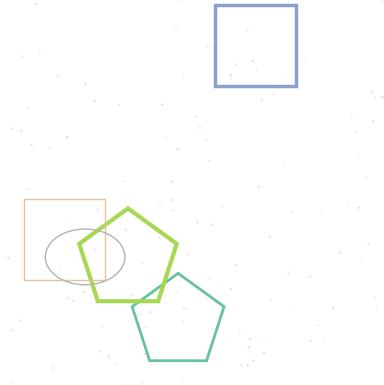[{"shape": "pentagon", "thickness": 2, "radius": 0.63, "center": [0.463, 0.165]}, {"shape": "square", "thickness": 2.5, "radius": 0.53, "center": [0.664, 0.882]}, {"shape": "pentagon", "thickness": 3, "radius": 0.67, "center": [0.332, 0.325]}, {"shape": "square", "thickness": 1, "radius": 0.52, "center": [0.167, 0.377]}, {"shape": "oval", "thickness": 1, "radius": 0.52, "center": [0.221, 0.333]}]